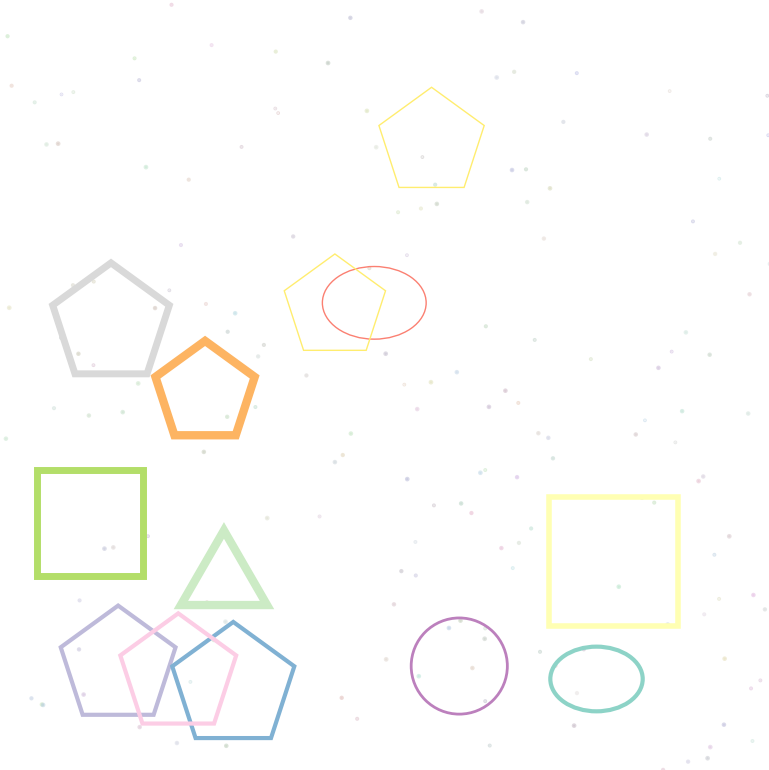[{"shape": "oval", "thickness": 1.5, "radius": 0.3, "center": [0.775, 0.118]}, {"shape": "square", "thickness": 2, "radius": 0.42, "center": [0.797, 0.271]}, {"shape": "pentagon", "thickness": 1.5, "radius": 0.39, "center": [0.153, 0.135]}, {"shape": "oval", "thickness": 0.5, "radius": 0.34, "center": [0.486, 0.607]}, {"shape": "pentagon", "thickness": 1.5, "radius": 0.42, "center": [0.303, 0.109]}, {"shape": "pentagon", "thickness": 3, "radius": 0.34, "center": [0.266, 0.49]}, {"shape": "square", "thickness": 2.5, "radius": 0.35, "center": [0.117, 0.321]}, {"shape": "pentagon", "thickness": 1.5, "radius": 0.4, "center": [0.232, 0.124]}, {"shape": "pentagon", "thickness": 2.5, "radius": 0.4, "center": [0.144, 0.579]}, {"shape": "circle", "thickness": 1, "radius": 0.31, "center": [0.596, 0.135]}, {"shape": "triangle", "thickness": 3, "radius": 0.32, "center": [0.291, 0.247]}, {"shape": "pentagon", "thickness": 0.5, "radius": 0.36, "center": [0.56, 0.815]}, {"shape": "pentagon", "thickness": 0.5, "radius": 0.35, "center": [0.435, 0.601]}]